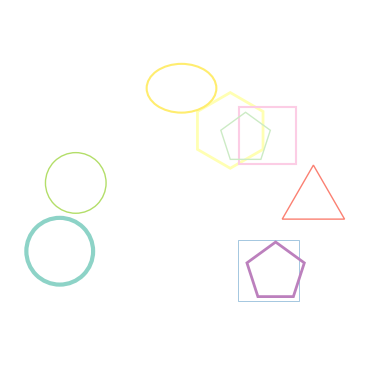[{"shape": "circle", "thickness": 3, "radius": 0.43, "center": [0.155, 0.347]}, {"shape": "hexagon", "thickness": 2, "radius": 0.49, "center": [0.598, 0.661]}, {"shape": "triangle", "thickness": 1, "radius": 0.47, "center": [0.814, 0.478]}, {"shape": "square", "thickness": 0.5, "radius": 0.39, "center": [0.697, 0.298]}, {"shape": "circle", "thickness": 1, "radius": 0.39, "center": [0.197, 0.525]}, {"shape": "square", "thickness": 1.5, "radius": 0.37, "center": [0.694, 0.649]}, {"shape": "pentagon", "thickness": 2, "radius": 0.39, "center": [0.716, 0.293]}, {"shape": "pentagon", "thickness": 1, "radius": 0.34, "center": [0.638, 0.641]}, {"shape": "oval", "thickness": 1.5, "radius": 0.45, "center": [0.471, 0.771]}]